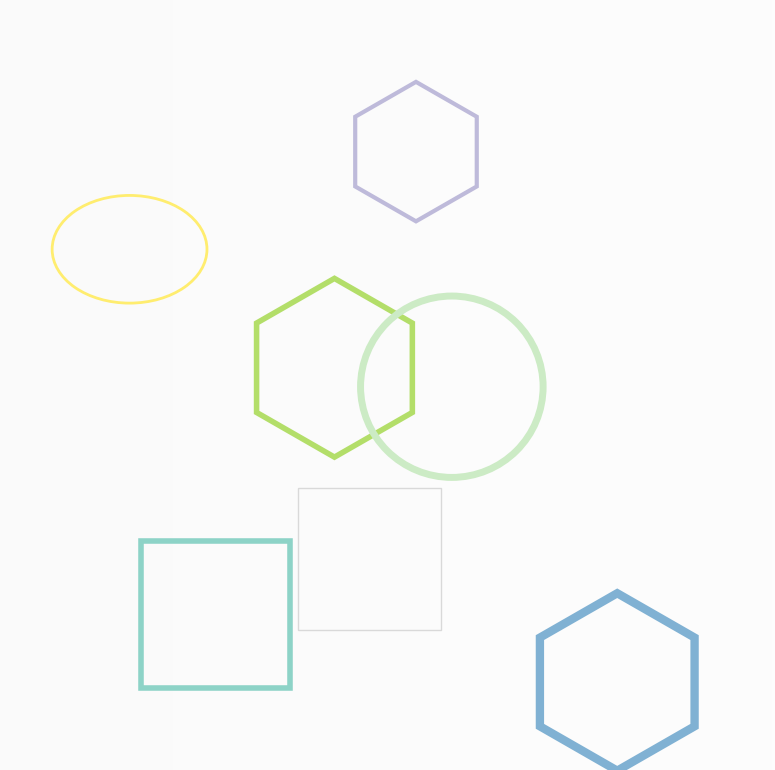[{"shape": "square", "thickness": 2, "radius": 0.48, "center": [0.278, 0.202]}, {"shape": "hexagon", "thickness": 1.5, "radius": 0.45, "center": [0.537, 0.803]}, {"shape": "hexagon", "thickness": 3, "radius": 0.58, "center": [0.796, 0.114]}, {"shape": "hexagon", "thickness": 2, "radius": 0.58, "center": [0.432, 0.522]}, {"shape": "square", "thickness": 0.5, "radius": 0.46, "center": [0.477, 0.274]}, {"shape": "circle", "thickness": 2.5, "radius": 0.59, "center": [0.583, 0.498]}, {"shape": "oval", "thickness": 1, "radius": 0.5, "center": [0.167, 0.676]}]